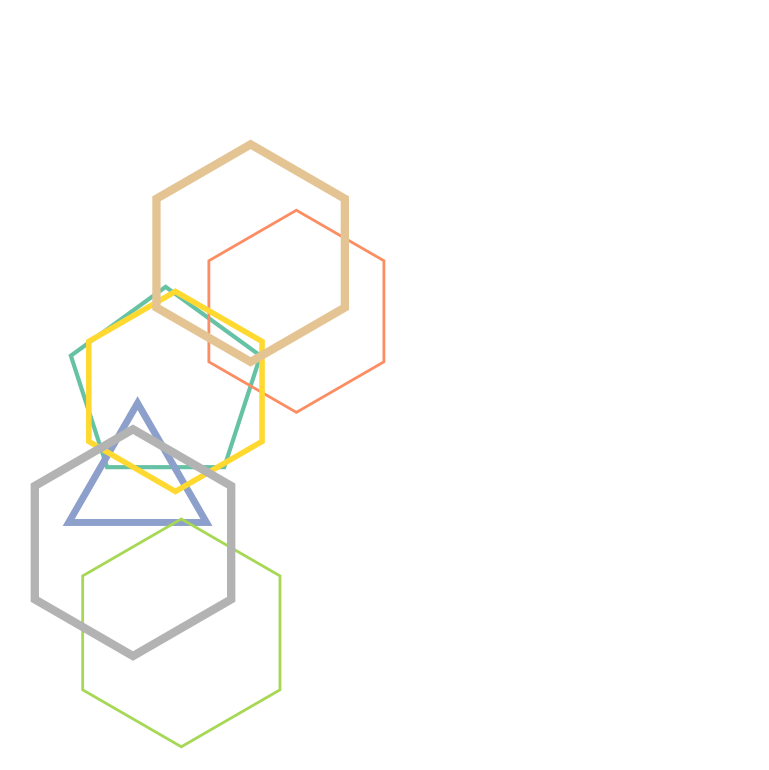[{"shape": "pentagon", "thickness": 1.5, "radius": 0.65, "center": [0.215, 0.498]}, {"shape": "hexagon", "thickness": 1, "radius": 0.66, "center": [0.385, 0.596]}, {"shape": "triangle", "thickness": 2.5, "radius": 0.52, "center": [0.179, 0.373]}, {"shape": "hexagon", "thickness": 1, "radius": 0.74, "center": [0.235, 0.178]}, {"shape": "hexagon", "thickness": 2, "radius": 0.65, "center": [0.228, 0.492]}, {"shape": "hexagon", "thickness": 3, "radius": 0.71, "center": [0.326, 0.671]}, {"shape": "hexagon", "thickness": 3, "radius": 0.74, "center": [0.173, 0.295]}]